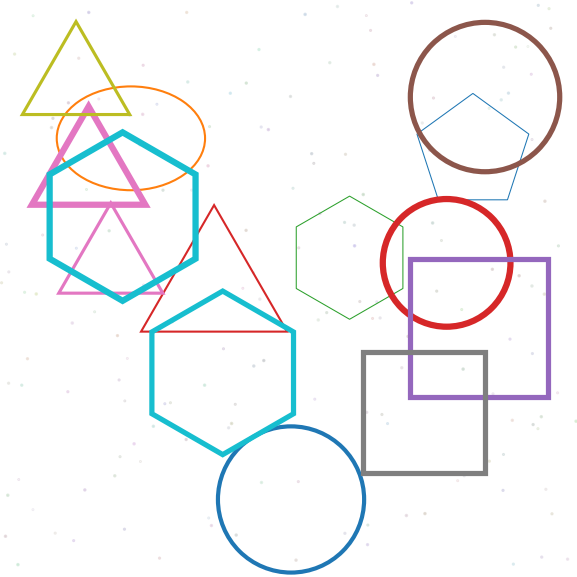[{"shape": "pentagon", "thickness": 0.5, "radius": 0.51, "center": [0.819, 0.736]}, {"shape": "circle", "thickness": 2, "radius": 0.63, "center": [0.504, 0.134]}, {"shape": "oval", "thickness": 1, "radius": 0.64, "center": [0.227, 0.76]}, {"shape": "hexagon", "thickness": 0.5, "radius": 0.53, "center": [0.605, 0.553]}, {"shape": "triangle", "thickness": 1, "radius": 0.73, "center": [0.371, 0.498]}, {"shape": "circle", "thickness": 3, "radius": 0.55, "center": [0.773, 0.544]}, {"shape": "square", "thickness": 2.5, "radius": 0.6, "center": [0.829, 0.431]}, {"shape": "circle", "thickness": 2.5, "radius": 0.65, "center": [0.84, 0.831]}, {"shape": "triangle", "thickness": 3, "radius": 0.57, "center": [0.153, 0.701]}, {"shape": "triangle", "thickness": 1.5, "radius": 0.52, "center": [0.192, 0.543]}, {"shape": "square", "thickness": 2.5, "radius": 0.53, "center": [0.734, 0.285]}, {"shape": "triangle", "thickness": 1.5, "radius": 0.54, "center": [0.132, 0.854]}, {"shape": "hexagon", "thickness": 3, "radius": 0.73, "center": [0.212, 0.624]}, {"shape": "hexagon", "thickness": 2.5, "radius": 0.71, "center": [0.386, 0.354]}]